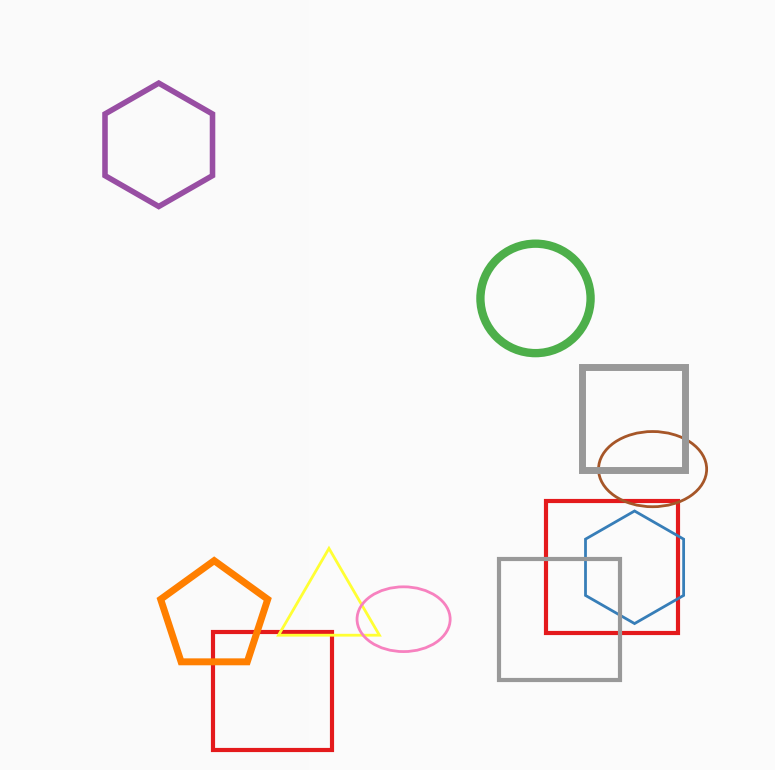[{"shape": "square", "thickness": 1.5, "radius": 0.43, "center": [0.79, 0.264]}, {"shape": "square", "thickness": 1.5, "radius": 0.38, "center": [0.352, 0.103]}, {"shape": "hexagon", "thickness": 1, "radius": 0.37, "center": [0.819, 0.263]}, {"shape": "circle", "thickness": 3, "radius": 0.36, "center": [0.691, 0.612]}, {"shape": "hexagon", "thickness": 2, "radius": 0.4, "center": [0.205, 0.812]}, {"shape": "pentagon", "thickness": 2.5, "radius": 0.36, "center": [0.276, 0.199]}, {"shape": "triangle", "thickness": 1, "radius": 0.38, "center": [0.424, 0.213]}, {"shape": "oval", "thickness": 1, "radius": 0.35, "center": [0.842, 0.391]}, {"shape": "oval", "thickness": 1, "radius": 0.3, "center": [0.521, 0.196]}, {"shape": "square", "thickness": 1.5, "radius": 0.39, "center": [0.722, 0.196]}, {"shape": "square", "thickness": 2.5, "radius": 0.33, "center": [0.817, 0.457]}]